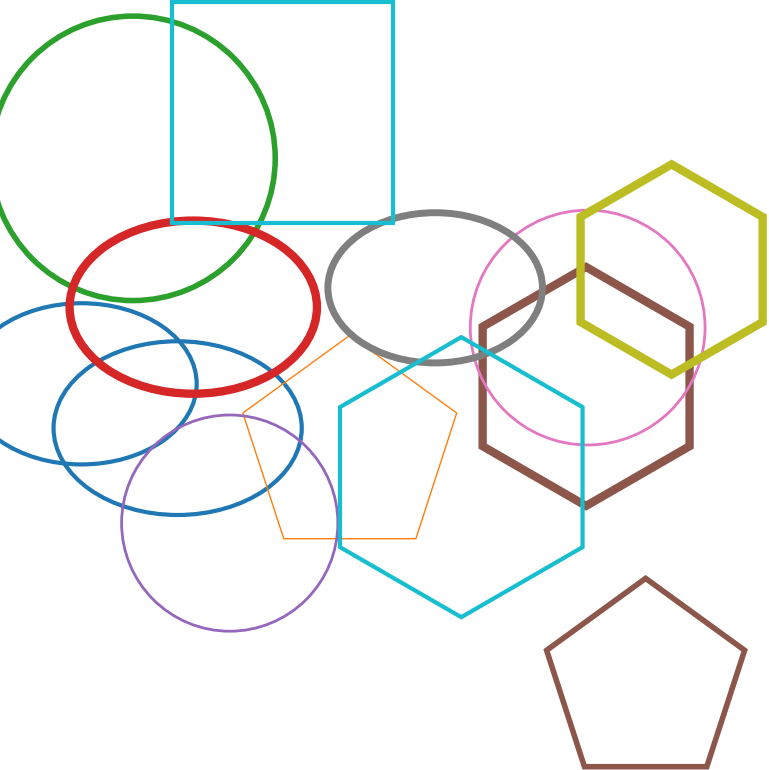[{"shape": "oval", "thickness": 1.5, "radius": 0.75, "center": [0.106, 0.502]}, {"shape": "oval", "thickness": 1.5, "radius": 0.81, "center": [0.231, 0.444]}, {"shape": "pentagon", "thickness": 0.5, "radius": 0.73, "center": [0.454, 0.418]}, {"shape": "circle", "thickness": 2, "radius": 0.92, "center": [0.173, 0.794]}, {"shape": "oval", "thickness": 3, "radius": 0.8, "center": [0.251, 0.601]}, {"shape": "circle", "thickness": 1, "radius": 0.7, "center": [0.298, 0.321]}, {"shape": "pentagon", "thickness": 2, "radius": 0.68, "center": [0.838, 0.114]}, {"shape": "hexagon", "thickness": 3, "radius": 0.78, "center": [0.761, 0.498]}, {"shape": "circle", "thickness": 1, "radius": 0.76, "center": [0.763, 0.575]}, {"shape": "oval", "thickness": 2.5, "radius": 0.7, "center": [0.565, 0.626]}, {"shape": "hexagon", "thickness": 3, "radius": 0.68, "center": [0.872, 0.65]}, {"shape": "hexagon", "thickness": 1.5, "radius": 0.91, "center": [0.599, 0.38]}, {"shape": "square", "thickness": 1.5, "radius": 0.72, "center": [0.367, 0.854]}]